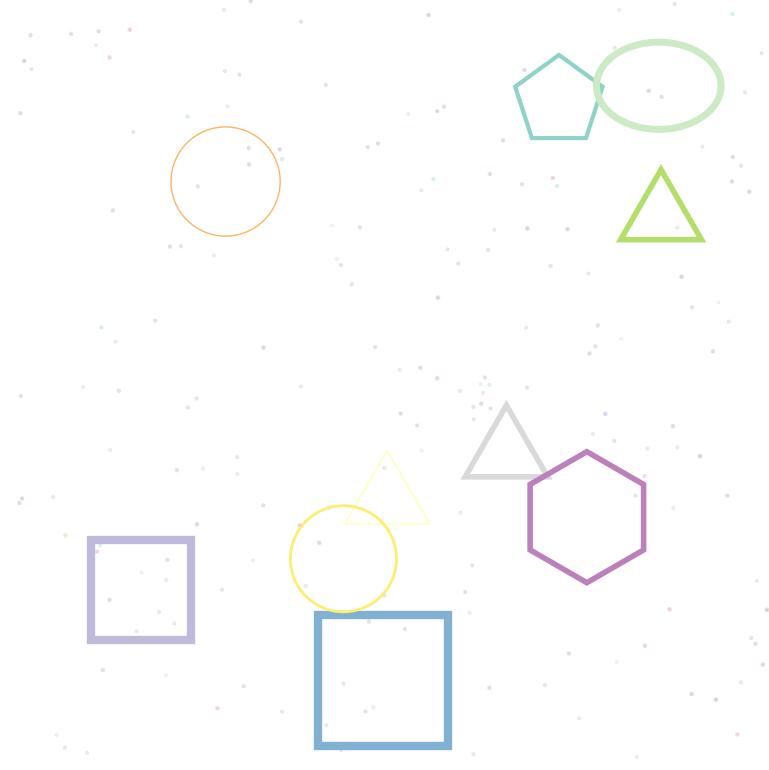[{"shape": "pentagon", "thickness": 1.5, "radius": 0.3, "center": [0.726, 0.869]}, {"shape": "triangle", "thickness": 0.5, "radius": 0.32, "center": [0.503, 0.351]}, {"shape": "square", "thickness": 3, "radius": 0.32, "center": [0.183, 0.233]}, {"shape": "square", "thickness": 3, "radius": 0.42, "center": [0.497, 0.116]}, {"shape": "circle", "thickness": 0.5, "radius": 0.35, "center": [0.293, 0.764]}, {"shape": "triangle", "thickness": 2, "radius": 0.3, "center": [0.858, 0.719]}, {"shape": "triangle", "thickness": 2, "radius": 0.31, "center": [0.658, 0.412]}, {"shape": "hexagon", "thickness": 2, "radius": 0.43, "center": [0.762, 0.328]}, {"shape": "oval", "thickness": 2.5, "radius": 0.4, "center": [0.856, 0.889]}, {"shape": "circle", "thickness": 1, "radius": 0.34, "center": [0.446, 0.274]}]